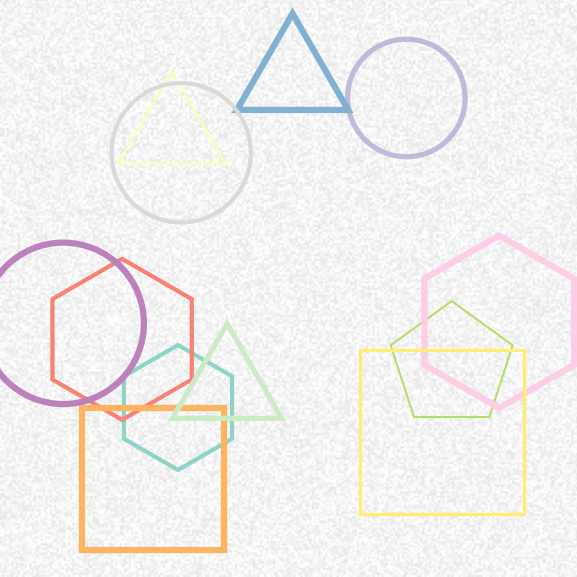[{"shape": "hexagon", "thickness": 2, "radius": 0.54, "center": [0.308, 0.293]}, {"shape": "triangle", "thickness": 1, "radius": 0.53, "center": [0.297, 0.769]}, {"shape": "circle", "thickness": 2.5, "radius": 0.51, "center": [0.704, 0.829]}, {"shape": "hexagon", "thickness": 2, "radius": 0.7, "center": [0.211, 0.412]}, {"shape": "triangle", "thickness": 3, "radius": 0.56, "center": [0.507, 0.864]}, {"shape": "square", "thickness": 3, "radius": 0.62, "center": [0.265, 0.17]}, {"shape": "pentagon", "thickness": 1, "radius": 0.56, "center": [0.782, 0.367]}, {"shape": "hexagon", "thickness": 3, "radius": 0.75, "center": [0.864, 0.442]}, {"shape": "circle", "thickness": 2, "radius": 0.6, "center": [0.314, 0.735]}, {"shape": "circle", "thickness": 3, "radius": 0.7, "center": [0.109, 0.439]}, {"shape": "triangle", "thickness": 2.5, "radius": 0.55, "center": [0.393, 0.329]}, {"shape": "square", "thickness": 1.5, "radius": 0.71, "center": [0.765, 0.251]}]